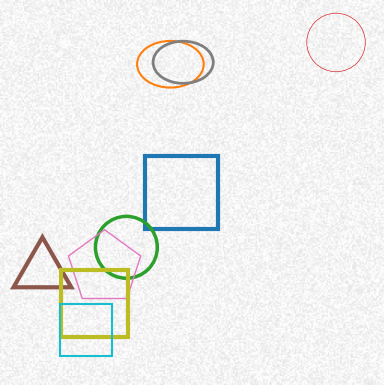[{"shape": "square", "thickness": 3, "radius": 0.47, "center": [0.47, 0.5]}, {"shape": "oval", "thickness": 1.5, "radius": 0.43, "center": [0.443, 0.833]}, {"shape": "circle", "thickness": 2.5, "radius": 0.4, "center": [0.328, 0.358]}, {"shape": "circle", "thickness": 0.5, "radius": 0.38, "center": [0.873, 0.89]}, {"shape": "triangle", "thickness": 3, "radius": 0.43, "center": [0.11, 0.297]}, {"shape": "pentagon", "thickness": 1, "radius": 0.49, "center": [0.272, 0.305]}, {"shape": "oval", "thickness": 2, "radius": 0.39, "center": [0.476, 0.838]}, {"shape": "square", "thickness": 3, "radius": 0.43, "center": [0.246, 0.212]}, {"shape": "square", "thickness": 1.5, "radius": 0.34, "center": [0.224, 0.143]}]